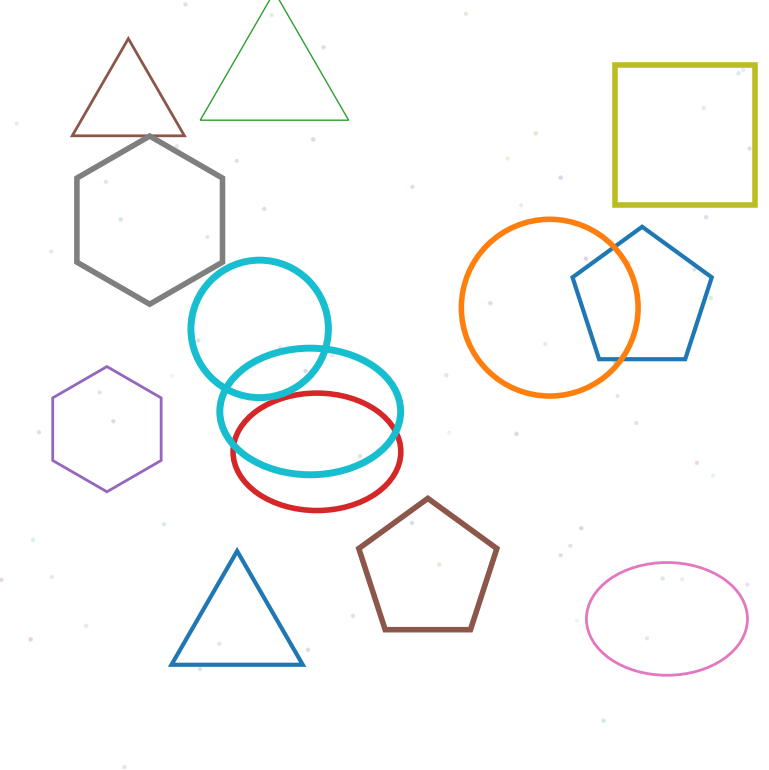[{"shape": "triangle", "thickness": 1.5, "radius": 0.49, "center": [0.308, 0.186]}, {"shape": "pentagon", "thickness": 1.5, "radius": 0.48, "center": [0.834, 0.61]}, {"shape": "circle", "thickness": 2, "radius": 0.57, "center": [0.714, 0.6]}, {"shape": "triangle", "thickness": 0.5, "radius": 0.56, "center": [0.356, 0.9]}, {"shape": "oval", "thickness": 2, "radius": 0.54, "center": [0.412, 0.413]}, {"shape": "hexagon", "thickness": 1, "radius": 0.41, "center": [0.139, 0.443]}, {"shape": "triangle", "thickness": 1, "radius": 0.42, "center": [0.167, 0.866]}, {"shape": "pentagon", "thickness": 2, "radius": 0.47, "center": [0.556, 0.258]}, {"shape": "oval", "thickness": 1, "radius": 0.52, "center": [0.866, 0.196]}, {"shape": "hexagon", "thickness": 2, "radius": 0.55, "center": [0.194, 0.714]}, {"shape": "square", "thickness": 2, "radius": 0.45, "center": [0.889, 0.825]}, {"shape": "oval", "thickness": 2.5, "radius": 0.59, "center": [0.403, 0.466]}, {"shape": "circle", "thickness": 2.5, "radius": 0.45, "center": [0.337, 0.573]}]